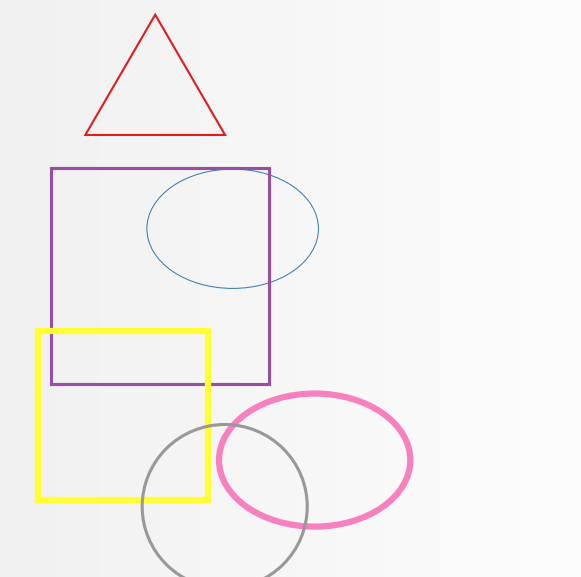[{"shape": "triangle", "thickness": 1, "radius": 0.69, "center": [0.267, 0.835]}, {"shape": "oval", "thickness": 0.5, "radius": 0.74, "center": [0.4, 0.603]}, {"shape": "square", "thickness": 1.5, "radius": 0.94, "center": [0.275, 0.521]}, {"shape": "square", "thickness": 3, "radius": 0.73, "center": [0.212, 0.28]}, {"shape": "oval", "thickness": 3, "radius": 0.82, "center": [0.541, 0.202]}, {"shape": "circle", "thickness": 1.5, "radius": 0.71, "center": [0.387, 0.122]}]